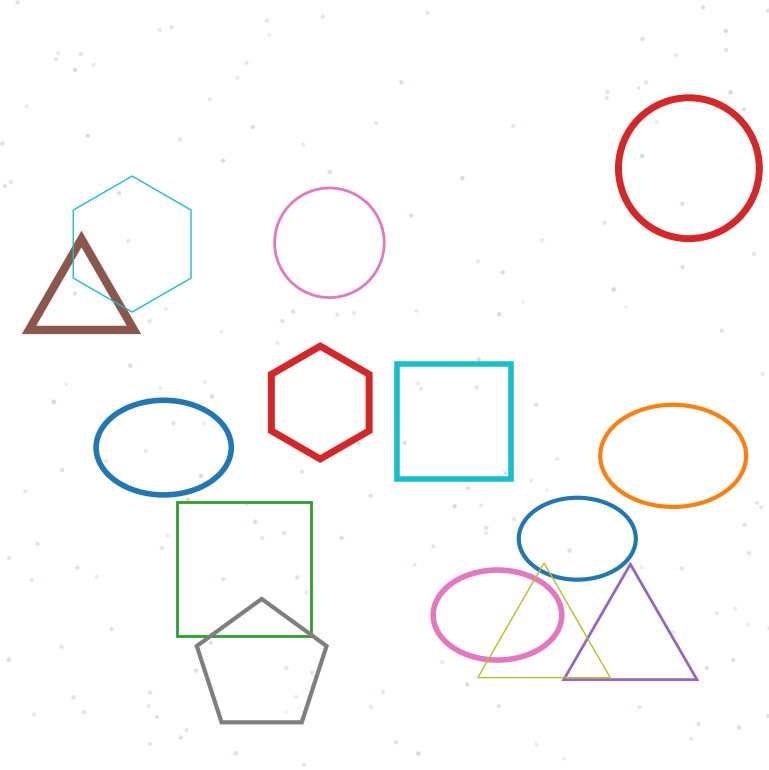[{"shape": "oval", "thickness": 1.5, "radius": 0.38, "center": [0.75, 0.3]}, {"shape": "oval", "thickness": 2, "radius": 0.44, "center": [0.213, 0.419]}, {"shape": "oval", "thickness": 1.5, "radius": 0.47, "center": [0.874, 0.408]}, {"shape": "square", "thickness": 1, "radius": 0.44, "center": [0.316, 0.261]}, {"shape": "hexagon", "thickness": 2.5, "radius": 0.37, "center": [0.416, 0.477]}, {"shape": "circle", "thickness": 2.5, "radius": 0.46, "center": [0.895, 0.782]}, {"shape": "triangle", "thickness": 1, "radius": 0.5, "center": [0.819, 0.167]}, {"shape": "triangle", "thickness": 3, "radius": 0.39, "center": [0.106, 0.611]}, {"shape": "oval", "thickness": 2, "radius": 0.42, "center": [0.646, 0.201]}, {"shape": "circle", "thickness": 1, "radius": 0.36, "center": [0.428, 0.685]}, {"shape": "pentagon", "thickness": 1.5, "radius": 0.44, "center": [0.34, 0.134]}, {"shape": "triangle", "thickness": 0.5, "radius": 0.5, "center": [0.707, 0.17]}, {"shape": "hexagon", "thickness": 0.5, "radius": 0.44, "center": [0.172, 0.683]}, {"shape": "square", "thickness": 2, "radius": 0.37, "center": [0.59, 0.453]}]